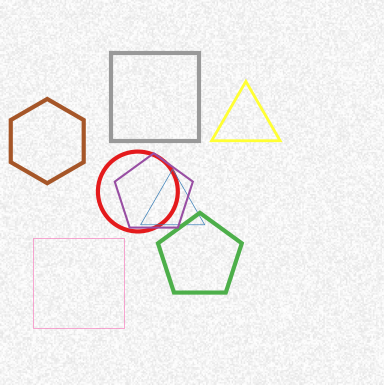[{"shape": "circle", "thickness": 3, "radius": 0.52, "center": [0.358, 0.503]}, {"shape": "triangle", "thickness": 0.5, "radius": 0.48, "center": [0.448, 0.464]}, {"shape": "pentagon", "thickness": 3, "radius": 0.57, "center": [0.519, 0.333]}, {"shape": "pentagon", "thickness": 1.5, "radius": 0.53, "center": [0.399, 0.495]}, {"shape": "triangle", "thickness": 2, "radius": 0.51, "center": [0.639, 0.686]}, {"shape": "hexagon", "thickness": 3, "radius": 0.55, "center": [0.123, 0.634]}, {"shape": "square", "thickness": 0.5, "radius": 0.59, "center": [0.204, 0.265]}, {"shape": "square", "thickness": 3, "radius": 0.57, "center": [0.402, 0.748]}]